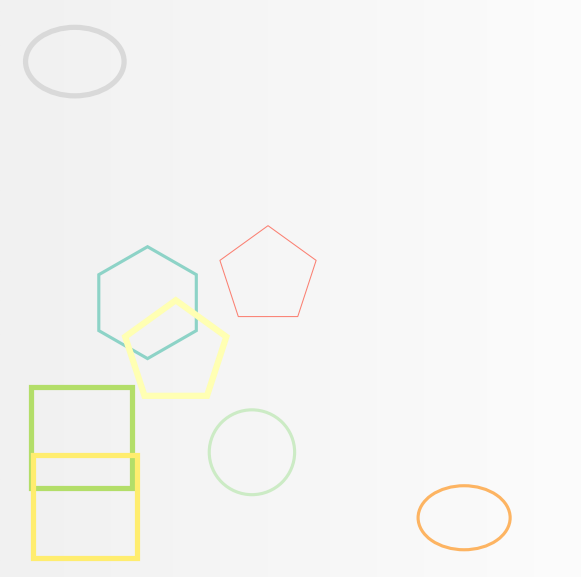[{"shape": "hexagon", "thickness": 1.5, "radius": 0.48, "center": [0.254, 0.475]}, {"shape": "pentagon", "thickness": 3, "radius": 0.46, "center": [0.302, 0.388]}, {"shape": "pentagon", "thickness": 0.5, "radius": 0.44, "center": [0.461, 0.521]}, {"shape": "oval", "thickness": 1.5, "radius": 0.4, "center": [0.798, 0.103]}, {"shape": "square", "thickness": 2.5, "radius": 0.43, "center": [0.141, 0.242]}, {"shape": "oval", "thickness": 2.5, "radius": 0.42, "center": [0.129, 0.892]}, {"shape": "circle", "thickness": 1.5, "radius": 0.37, "center": [0.433, 0.216]}, {"shape": "square", "thickness": 2.5, "radius": 0.45, "center": [0.147, 0.122]}]